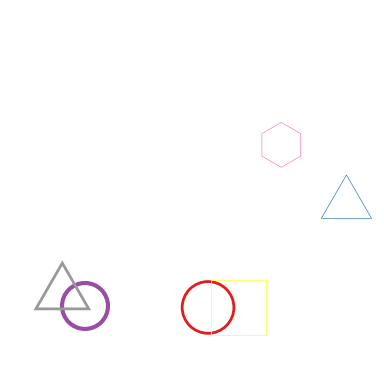[{"shape": "circle", "thickness": 2, "radius": 0.34, "center": [0.54, 0.201]}, {"shape": "triangle", "thickness": 0.5, "radius": 0.38, "center": [0.9, 0.47]}, {"shape": "circle", "thickness": 3, "radius": 0.3, "center": [0.221, 0.205]}, {"shape": "square", "thickness": 0.5, "radius": 0.36, "center": [0.619, 0.201]}, {"shape": "hexagon", "thickness": 0.5, "radius": 0.29, "center": [0.731, 0.624]}, {"shape": "triangle", "thickness": 2, "radius": 0.4, "center": [0.162, 0.237]}]